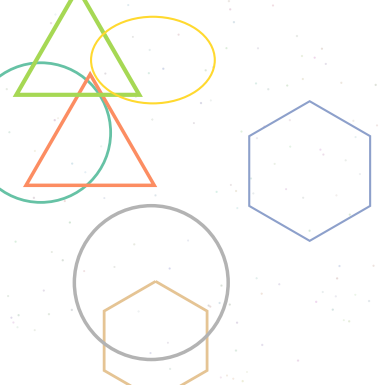[{"shape": "circle", "thickness": 2, "radius": 0.91, "center": [0.106, 0.656]}, {"shape": "triangle", "thickness": 2.5, "radius": 0.96, "center": [0.234, 0.615]}, {"shape": "hexagon", "thickness": 1.5, "radius": 0.91, "center": [0.804, 0.556]}, {"shape": "triangle", "thickness": 3, "radius": 0.92, "center": [0.202, 0.846]}, {"shape": "oval", "thickness": 1.5, "radius": 0.8, "center": [0.397, 0.844]}, {"shape": "hexagon", "thickness": 2, "radius": 0.77, "center": [0.404, 0.115]}, {"shape": "circle", "thickness": 2.5, "radius": 1.0, "center": [0.393, 0.266]}]